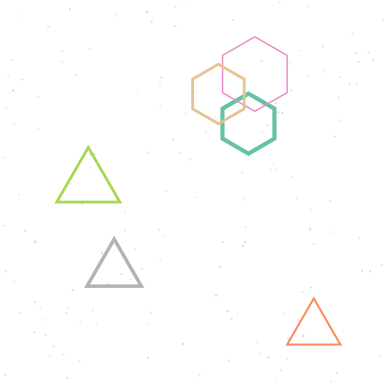[{"shape": "hexagon", "thickness": 3, "radius": 0.39, "center": [0.645, 0.679]}, {"shape": "triangle", "thickness": 1.5, "radius": 0.4, "center": [0.815, 0.145]}, {"shape": "hexagon", "thickness": 1, "radius": 0.48, "center": [0.662, 0.808]}, {"shape": "triangle", "thickness": 2, "radius": 0.47, "center": [0.229, 0.522]}, {"shape": "hexagon", "thickness": 2, "radius": 0.39, "center": [0.567, 0.756]}, {"shape": "triangle", "thickness": 2.5, "radius": 0.41, "center": [0.297, 0.297]}]